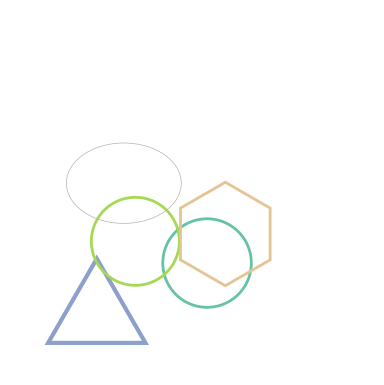[{"shape": "circle", "thickness": 2, "radius": 0.58, "center": [0.538, 0.317]}, {"shape": "triangle", "thickness": 3, "radius": 0.73, "center": [0.251, 0.182]}, {"shape": "circle", "thickness": 2, "radius": 0.57, "center": [0.352, 0.373]}, {"shape": "hexagon", "thickness": 2, "radius": 0.67, "center": [0.585, 0.392]}, {"shape": "oval", "thickness": 0.5, "radius": 0.75, "center": [0.322, 0.524]}]